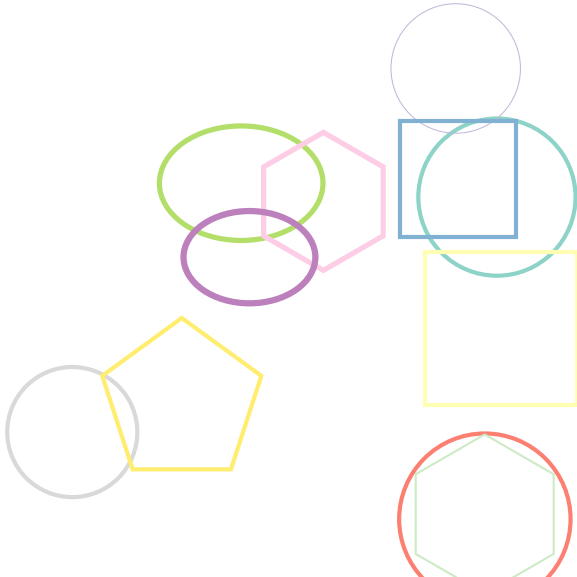[{"shape": "circle", "thickness": 2, "radius": 0.68, "center": [0.86, 0.658]}, {"shape": "square", "thickness": 2, "radius": 0.66, "center": [0.868, 0.43]}, {"shape": "circle", "thickness": 0.5, "radius": 0.56, "center": [0.789, 0.881]}, {"shape": "circle", "thickness": 2, "radius": 0.74, "center": [0.84, 0.1]}, {"shape": "square", "thickness": 2, "radius": 0.5, "center": [0.793, 0.689]}, {"shape": "oval", "thickness": 2.5, "radius": 0.71, "center": [0.418, 0.682]}, {"shape": "hexagon", "thickness": 2.5, "radius": 0.6, "center": [0.56, 0.65]}, {"shape": "circle", "thickness": 2, "radius": 0.56, "center": [0.125, 0.251]}, {"shape": "oval", "thickness": 3, "radius": 0.57, "center": [0.432, 0.554]}, {"shape": "hexagon", "thickness": 1, "radius": 0.69, "center": [0.839, 0.109]}, {"shape": "pentagon", "thickness": 2, "radius": 0.72, "center": [0.315, 0.304]}]